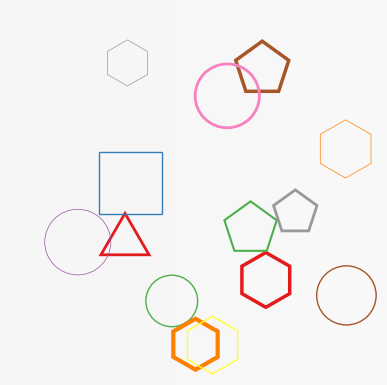[{"shape": "hexagon", "thickness": 2.5, "radius": 0.36, "center": [0.686, 0.273]}, {"shape": "triangle", "thickness": 2, "radius": 0.36, "center": [0.323, 0.374]}, {"shape": "square", "thickness": 1, "radius": 0.41, "center": [0.336, 0.524]}, {"shape": "pentagon", "thickness": 1.5, "radius": 0.36, "center": [0.647, 0.406]}, {"shape": "circle", "thickness": 1, "radius": 0.33, "center": [0.443, 0.218]}, {"shape": "circle", "thickness": 0.5, "radius": 0.43, "center": [0.201, 0.371]}, {"shape": "hexagon", "thickness": 3, "radius": 0.33, "center": [0.505, 0.106]}, {"shape": "hexagon", "thickness": 0.5, "radius": 0.38, "center": [0.892, 0.613]}, {"shape": "hexagon", "thickness": 1, "radius": 0.37, "center": [0.548, 0.104]}, {"shape": "pentagon", "thickness": 2.5, "radius": 0.36, "center": [0.677, 0.821]}, {"shape": "circle", "thickness": 1, "radius": 0.38, "center": [0.894, 0.233]}, {"shape": "circle", "thickness": 2, "radius": 0.41, "center": [0.586, 0.751]}, {"shape": "pentagon", "thickness": 2, "radius": 0.29, "center": [0.762, 0.448]}, {"shape": "hexagon", "thickness": 0.5, "radius": 0.3, "center": [0.329, 0.837]}]